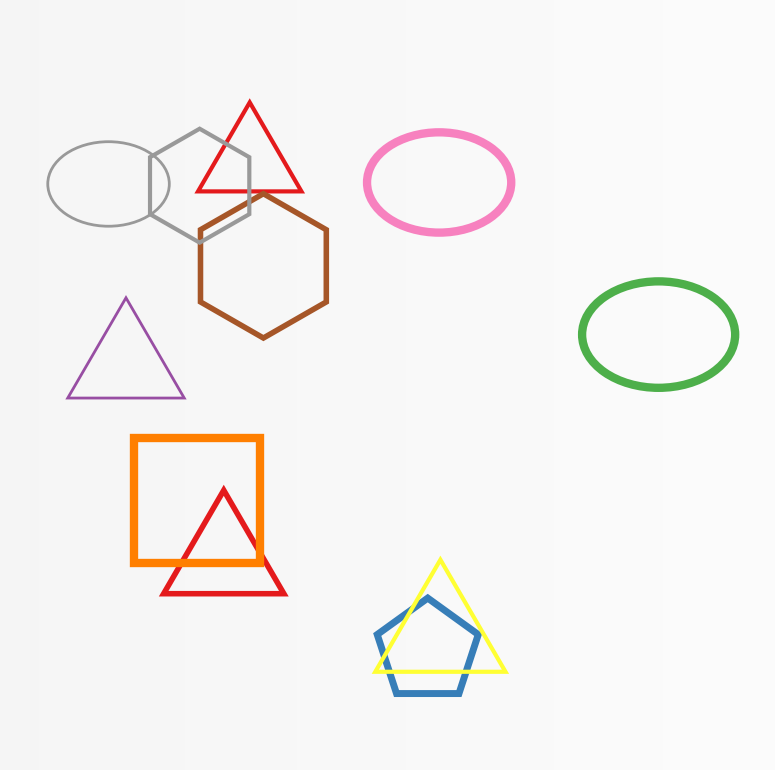[{"shape": "triangle", "thickness": 2, "radius": 0.45, "center": [0.289, 0.274]}, {"shape": "triangle", "thickness": 1.5, "radius": 0.39, "center": [0.322, 0.79]}, {"shape": "pentagon", "thickness": 2.5, "radius": 0.34, "center": [0.552, 0.155]}, {"shape": "oval", "thickness": 3, "radius": 0.49, "center": [0.85, 0.565]}, {"shape": "triangle", "thickness": 1, "radius": 0.43, "center": [0.163, 0.526]}, {"shape": "square", "thickness": 3, "radius": 0.4, "center": [0.254, 0.35]}, {"shape": "triangle", "thickness": 1.5, "radius": 0.49, "center": [0.568, 0.176]}, {"shape": "hexagon", "thickness": 2, "radius": 0.47, "center": [0.34, 0.655]}, {"shape": "oval", "thickness": 3, "radius": 0.47, "center": [0.567, 0.763]}, {"shape": "hexagon", "thickness": 1.5, "radius": 0.37, "center": [0.258, 0.759]}, {"shape": "oval", "thickness": 1, "radius": 0.39, "center": [0.14, 0.761]}]